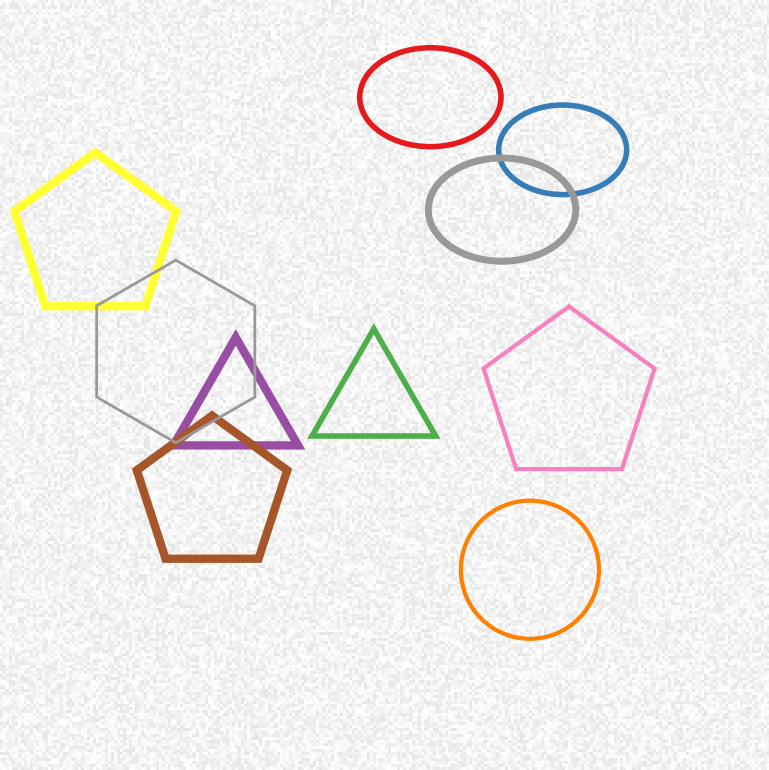[{"shape": "oval", "thickness": 2, "radius": 0.46, "center": [0.559, 0.874]}, {"shape": "oval", "thickness": 2, "radius": 0.42, "center": [0.731, 0.805]}, {"shape": "triangle", "thickness": 2, "radius": 0.46, "center": [0.485, 0.48]}, {"shape": "triangle", "thickness": 3, "radius": 0.47, "center": [0.306, 0.468]}, {"shape": "circle", "thickness": 1.5, "radius": 0.45, "center": [0.688, 0.26]}, {"shape": "pentagon", "thickness": 3, "radius": 0.55, "center": [0.124, 0.692]}, {"shape": "pentagon", "thickness": 3, "radius": 0.51, "center": [0.275, 0.358]}, {"shape": "pentagon", "thickness": 1.5, "radius": 0.58, "center": [0.739, 0.485]}, {"shape": "oval", "thickness": 2.5, "radius": 0.48, "center": [0.652, 0.728]}, {"shape": "hexagon", "thickness": 1, "radius": 0.59, "center": [0.228, 0.544]}]